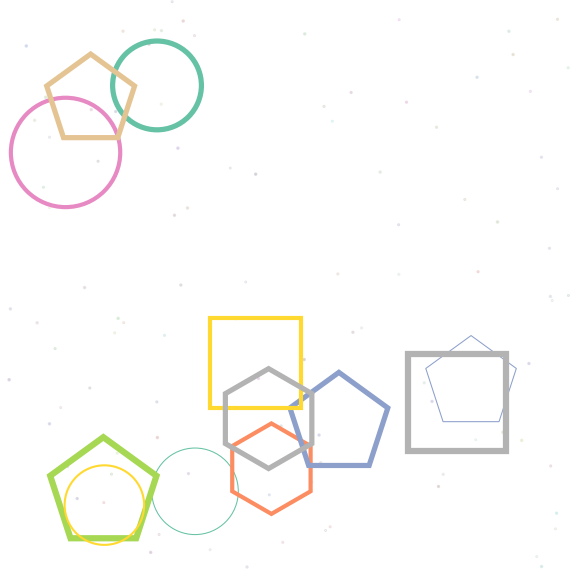[{"shape": "circle", "thickness": 2.5, "radius": 0.38, "center": [0.272, 0.851]}, {"shape": "circle", "thickness": 0.5, "radius": 0.37, "center": [0.338, 0.148]}, {"shape": "hexagon", "thickness": 2, "radius": 0.39, "center": [0.47, 0.188]}, {"shape": "pentagon", "thickness": 0.5, "radius": 0.41, "center": [0.816, 0.336]}, {"shape": "pentagon", "thickness": 2.5, "radius": 0.45, "center": [0.587, 0.265]}, {"shape": "circle", "thickness": 2, "radius": 0.47, "center": [0.113, 0.735]}, {"shape": "pentagon", "thickness": 3, "radius": 0.48, "center": [0.179, 0.145]}, {"shape": "circle", "thickness": 1, "radius": 0.34, "center": [0.181, 0.125]}, {"shape": "square", "thickness": 2, "radius": 0.39, "center": [0.443, 0.37]}, {"shape": "pentagon", "thickness": 2.5, "radius": 0.4, "center": [0.157, 0.826]}, {"shape": "hexagon", "thickness": 2.5, "radius": 0.43, "center": [0.465, 0.274]}, {"shape": "square", "thickness": 3, "radius": 0.42, "center": [0.791, 0.302]}]